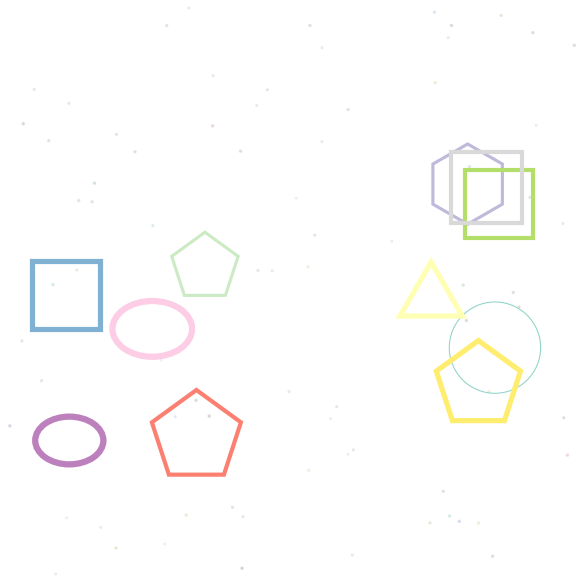[{"shape": "circle", "thickness": 0.5, "radius": 0.4, "center": [0.857, 0.397]}, {"shape": "triangle", "thickness": 2.5, "radius": 0.31, "center": [0.747, 0.483]}, {"shape": "hexagon", "thickness": 1.5, "radius": 0.35, "center": [0.81, 0.68]}, {"shape": "pentagon", "thickness": 2, "radius": 0.41, "center": [0.34, 0.243]}, {"shape": "square", "thickness": 2.5, "radius": 0.3, "center": [0.114, 0.488]}, {"shape": "square", "thickness": 2, "radius": 0.29, "center": [0.864, 0.646]}, {"shape": "oval", "thickness": 3, "radius": 0.34, "center": [0.264, 0.43]}, {"shape": "square", "thickness": 2, "radius": 0.31, "center": [0.842, 0.675]}, {"shape": "oval", "thickness": 3, "radius": 0.3, "center": [0.12, 0.236]}, {"shape": "pentagon", "thickness": 1.5, "radius": 0.3, "center": [0.355, 0.537]}, {"shape": "pentagon", "thickness": 2.5, "radius": 0.38, "center": [0.828, 0.333]}]